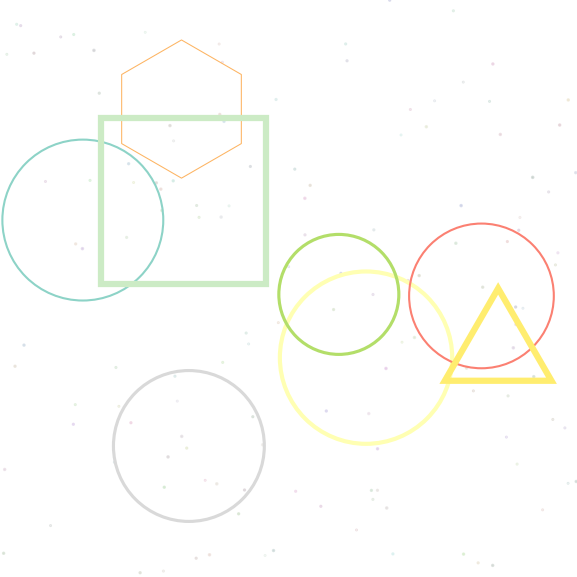[{"shape": "circle", "thickness": 1, "radius": 0.7, "center": [0.143, 0.618]}, {"shape": "circle", "thickness": 2, "radius": 0.75, "center": [0.634, 0.38]}, {"shape": "circle", "thickness": 1, "radius": 0.63, "center": [0.834, 0.487]}, {"shape": "hexagon", "thickness": 0.5, "radius": 0.6, "center": [0.314, 0.81]}, {"shape": "circle", "thickness": 1.5, "radius": 0.52, "center": [0.587, 0.489]}, {"shape": "circle", "thickness": 1.5, "radius": 0.65, "center": [0.327, 0.227]}, {"shape": "square", "thickness": 3, "radius": 0.72, "center": [0.318, 0.651]}, {"shape": "triangle", "thickness": 3, "radius": 0.53, "center": [0.863, 0.393]}]